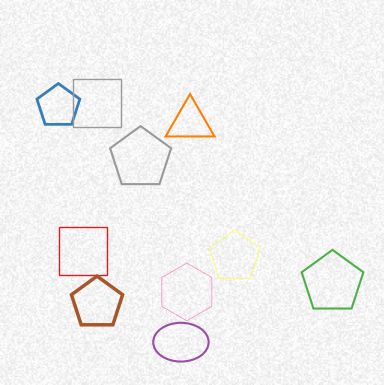[{"shape": "square", "thickness": 1, "radius": 0.31, "center": [0.216, 0.348]}, {"shape": "pentagon", "thickness": 2, "radius": 0.29, "center": [0.152, 0.725]}, {"shape": "pentagon", "thickness": 1.5, "radius": 0.42, "center": [0.864, 0.267]}, {"shape": "oval", "thickness": 1.5, "radius": 0.36, "center": [0.47, 0.111]}, {"shape": "triangle", "thickness": 1.5, "radius": 0.37, "center": [0.494, 0.682]}, {"shape": "pentagon", "thickness": 0.5, "radius": 0.35, "center": [0.61, 0.334]}, {"shape": "pentagon", "thickness": 2.5, "radius": 0.35, "center": [0.252, 0.213]}, {"shape": "hexagon", "thickness": 0.5, "radius": 0.38, "center": [0.485, 0.242]}, {"shape": "pentagon", "thickness": 1.5, "radius": 0.42, "center": [0.365, 0.589]}, {"shape": "square", "thickness": 1, "radius": 0.31, "center": [0.252, 0.732]}]